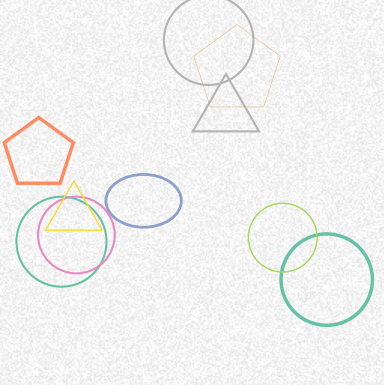[{"shape": "circle", "thickness": 2.5, "radius": 0.59, "center": [0.849, 0.274]}, {"shape": "circle", "thickness": 1.5, "radius": 0.58, "center": [0.16, 0.372]}, {"shape": "pentagon", "thickness": 2.5, "radius": 0.47, "center": [0.101, 0.6]}, {"shape": "oval", "thickness": 2, "radius": 0.49, "center": [0.373, 0.478]}, {"shape": "circle", "thickness": 1.5, "radius": 0.5, "center": [0.198, 0.39]}, {"shape": "circle", "thickness": 1, "radius": 0.45, "center": [0.734, 0.383]}, {"shape": "triangle", "thickness": 1, "radius": 0.43, "center": [0.192, 0.445]}, {"shape": "pentagon", "thickness": 0.5, "radius": 0.59, "center": [0.616, 0.818]}, {"shape": "triangle", "thickness": 1.5, "radius": 0.5, "center": [0.587, 0.708]}, {"shape": "circle", "thickness": 1.5, "radius": 0.58, "center": [0.542, 0.896]}]